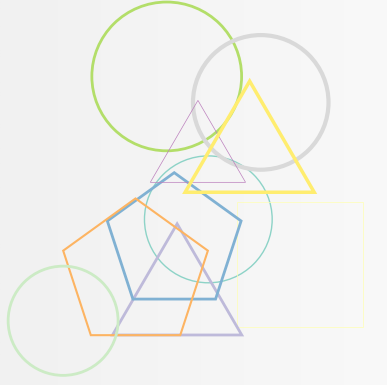[{"shape": "circle", "thickness": 1, "radius": 0.82, "center": [0.538, 0.43]}, {"shape": "square", "thickness": 0.5, "radius": 0.81, "center": [0.774, 0.313]}, {"shape": "triangle", "thickness": 2, "radius": 0.96, "center": [0.457, 0.226]}, {"shape": "pentagon", "thickness": 2, "radius": 0.91, "center": [0.45, 0.37]}, {"shape": "pentagon", "thickness": 1.5, "radius": 0.98, "center": [0.35, 0.288]}, {"shape": "circle", "thickness": 2, "radius": 0.97, "center": [0.43, 0.802]}, {"shape": "circle", "thickness": 3, "radius": 0.87, "center": [0.673, 0.734]}, {"shape": "triangle", "thickness": 0.5, "radius": 0.71, "center": [0.511, 0.597]}, {"shape": "circle", "thickness": 2, "radius": 0.71, "center": [0.163, 0.167]}, {"shape": "triangle", "thickness": 2.5, "radius": 0.96, "center": [0.644, 0.597]}]